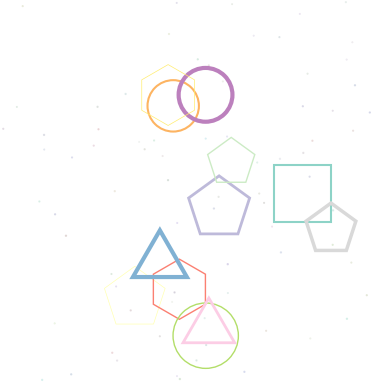[{"shape": "square", "thickness": 1.5, "radius": 0.37, "center": [0.786, 0.497]}, {"shape": "pentagon", "thickness": 0.5, "radius": 0.41, "center": [0.35, 0.225]}, {"shape": "pentagon", "thickness": 2, "radius": 0.42, "center": [0.569, 0.46]}, {"shape": "hexagon", "thickness": 1, "radius": 0.39, "center": [0.466, 0.249]}, {"shape": "triangle", "thickness": 3, "radius": 0.4, "center": [0.415, 0.321]}, {"shape": "circle", "thickness": 1.5, "radius": 0.33, "center": [0.45, 0.725]}, {"shape": "circle", "thickness": 1, "radius": 0.42, "center": [0.534, 0.128]}, {"shape": "triangle", "thickness": 2, "radius": 0.39, "center": [0.542, 0.148]}, {"shape": "pentagon", "thickness": 2.5, "radius": 0.34, "center": [0.86, 0.405]}, {"shape": "circle", "thickness": 3, "radius": 0.35, "center": [0.534, 0.754]}, {"shape": "pentagon", "thickness": 1, "radius": 0.32, "center": [0.601, 0.579]}, {"shape": "hexagon", "thickness": 0.5, "radius": 0.4, "center": [0.437, 0.753]}]